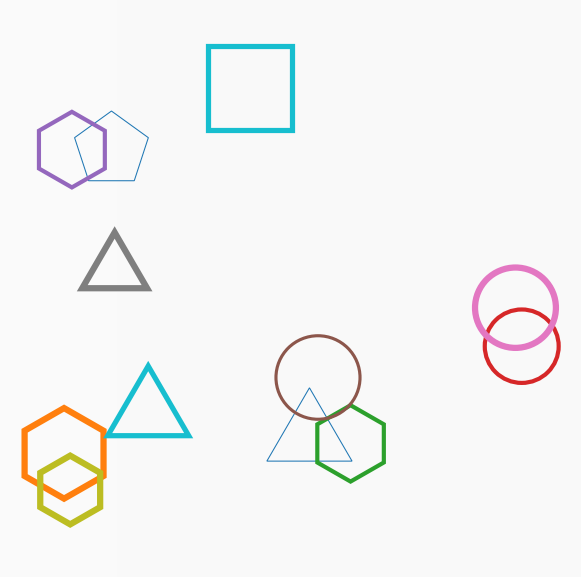[{"shape": "triangle", "thickness": 0.5, "radius": 0.42, "center": [0.532, 0.243]}, {"shape": "pentagon", "thickness": 0.5, "radius": 0.33, "center": [0.192, 0.74]}, {"shape": "hexagon", "thickness": 3, "radius": 0.39, "center": [0.11, 0.214]}, {"shape": "hexagon", "thickness": 2, "radius": 0.33, "center": [0.603, 0.231]}, {"shape": "circle", "thickness": 2, "radius": 0.32, "center": [0.898, 0.4]}, {"shape": "hexagon", "thickness": 2, "radius": 0.33, "center": [0.124, 0.74]}, {"shape": "circle", "thickness": 1.5, "radius": 0.36, "center": [0.547, 0.345]}, {"shape": "circle", "thickness": 3, "radius": 0.35, "center": [0.887, 0.466]}, {"shape": "triangle", "thickness": 3, "radius": 0.32, "center": [0.197, 0.532]}, {"shape": "hexagon", "thickness": 3, "radius": 0.3, "center": [0.121, 0.151]}, {"shape": "square", "thickness": 2.5, "radius": 0.36, "center": [0.43, 0.847]}, {"shape": "triangle", "thickness": 2.5, "radius": 0.4, "center": [0.255, 0.285]}]